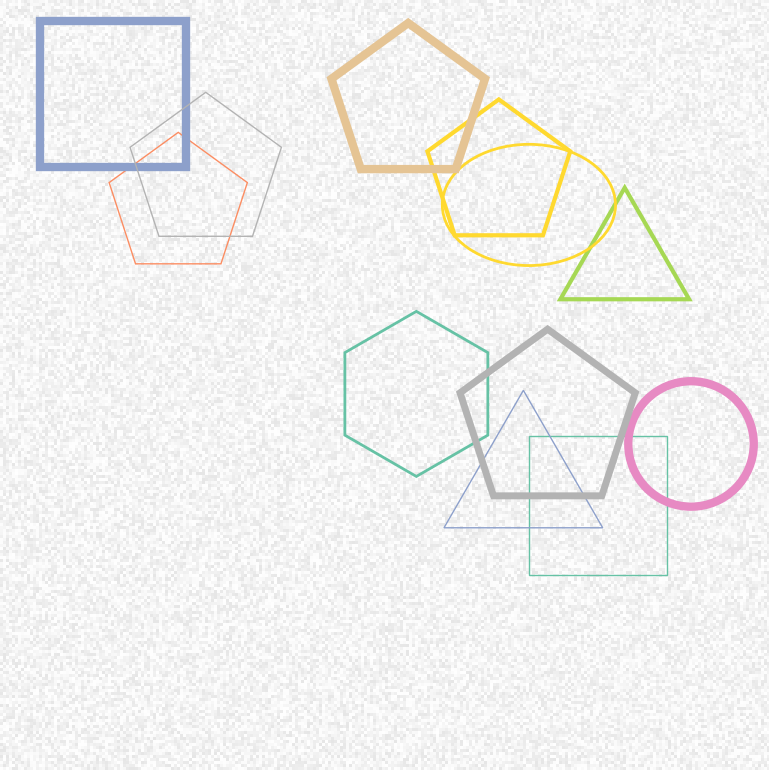[{"shape": "hexagon", "thickness": 1, "radius": 0.54, "center": [0.541, 0.488]}, {"shape": "square", "thickness": 0.5, "radius": 0.45, "center": [0.777, 0.343]}, {"shape": "pentagon", "thickness": 0.5, "radius": 0.47, "center": [0.231, 0.734]}, {"shape": "square", "thickness": 3, "radius": 0.47, "center": [0.147, 0.878]}, {"shape": "triangle", "thickness": 0.5, "radius": 0.6, "center": [0.68, 0.374]}, {"shape": "circle", "thickness": 3, "radius": 0.41, "center": [0.897, 0.423]}, {"shape": "triangle", "thickness": 1.5, "radius": 0.48, "center": [0.811, 0.66]}, {"shape": "pentagon", "thickness": 1.5, "radius": 0.49, "center": [0.648, 0.773]}, {"shape": "oval", "thickness": 1, "radius": 0.56, "center": [0.687, 0.734]}, {"shape": "pentagon", "thickness": 3, "radius": 0.52, "center": [0.53, 0.865]}, {"shape": "pentagon", "thickness": 2.5, "radius": 0.6, "center": [0.711, 0.453]}, {"shape": "pentagon", "thickness": 0.5, "radius": 0.52, "center": [0.267, 0.777]}]